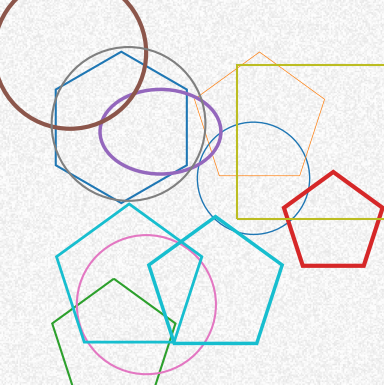[{"shape": "hexagon", "thickness": 1.5, "radius": 0.98, "center": [0.315, 0.669]}, {"shape": "circle", "thickness": 1, "radius": 0.73, "center": [0.658, 0.537]}, {"shape": "pentagon", "thickness": 0.5, "radius": 0.89, "center": [0.674, 0.687]}, {"shape": "pentagon", "thickness": 1.5, "radius": 0.84, "center": [0.296, 0.108]}, {"shape": "pentagon", "thickness": 3, "radius": 0.67, "center": [0.866, 0.419]}, {"shape": "oval", "thickness": 2.5, "radius": 0.78, "center": [0.417, 0.658]}, {"shape": "circle", "thickness": 3, "radius": 0.99, "center": [0.182, 0.863]}, {"shape": "circle", "thickness": 1.5, "radius": 0.9, "center": [0.38, 0.209]}, {"shape": "circle", "thickness": 1.5, "radius": 1.0, "center": [0.334, 0.678]}, {"shape": "square", "thickness": 1.5, "radius": 1.0, "center": [0.815, 0.632]}, {"shape": "pentagon", "thickness": 2, "radius": 0.99, "center": [0.336, 0.272]}, {"shape": "pentagon", "thickness": 2.5, "radius": 0.91, "center": [0.56, 0.255]}]